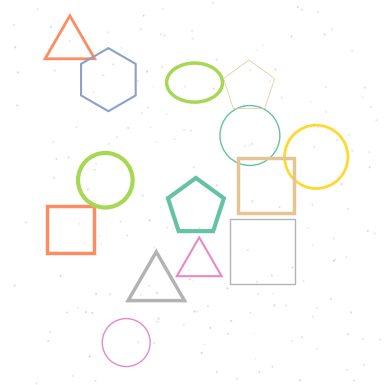[{"shape": "circle", "thickness": 1, "radius": 0.39, "center": [0.649, 0.648]}, {"shape": "pentagon", "thickness": 3, "radius": 0.38, "center": [0.509, 0.461]}, {"shape": "triangle", "thickness": 2, "radius": 0.37, "center": [0.182, 0.885]}, {"shape": "square", "thickness": 2.5, "radius": 0.31, "center": [0.183, 0.404]}, {"shape": "hexagon", "thickness": 1.5, "radius": 0.41, "center": [0.281, 0.793]}, {"shape": "circle", "thickness": 1, "radius": 0.31, "center": [0.328, 0.11]}, {"shape": "triangle", "thickness": 1.5, "radius": 0.34, "center": [0.517, 0.316]}, {"shape": "circle", "thickness": 3, "radius": 0.35, "center": [0.274, 0.532]}, {"shape": "oval", "thickness": 2.5, "radius": 0.36, "center": [0.505, 0.785]}, {"shape": "circle", "thickness": 2, "radius": 0.41, "center": [0.821, 0.593]}, {"shape": "square", "thickness": 2.5, "radius": 0.36, "center": [0.691, 0.518]}, {"shape": "pentagon", "thickness": 0.5, "radius": 0.35, "center": [0.647, 0.775]}, {"shape": "triangle", "thickness": 2.5, "radius": 0.42, "center": [0.406, 0.261]}, {"shape": "square", "thickness": 1, "radius": 0.43, "center": [0.682, 0.347]}]